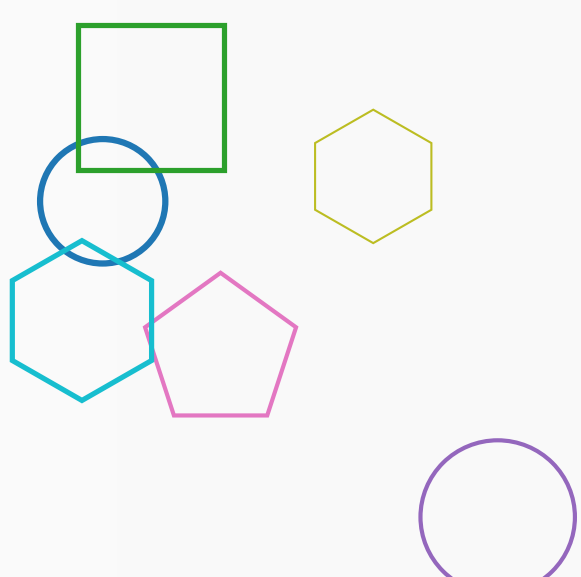[{"shape": "circle", "thickness": 3, "radius": 0.54, "center": [0.177, 0.651]}, {"shape": "square", "thickness": 2.5, "radius": 0.63, "center": [0.26, 0.83]}, {"shape": "circle", "thickness": 2, "radius": 0.66, "center": [0.856, 0.104]}, {"shape": "pentagon", "thickness": 2, "radius": 0.68, "center": [0.379, 0.39]}, {"shape": "hexagon", "thickness": 1, "radius": 0.58, "center": [0.642, 0.694]}, {"shape": "hexagon", "thickness": 2.5, "radius": 0.69, "center": [0.141, 0.444]}]